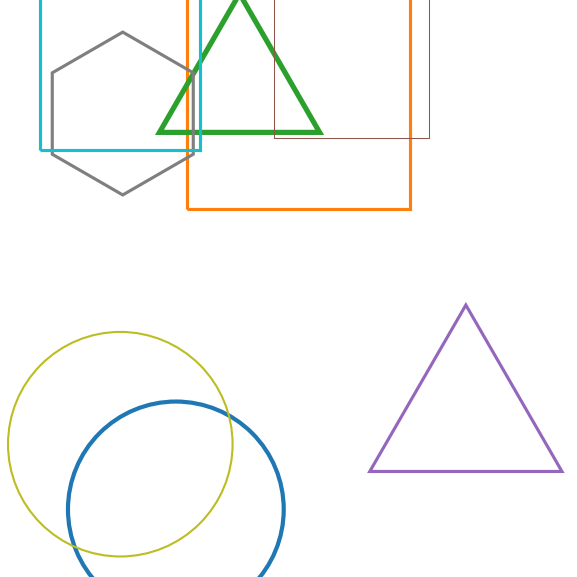[{"shape": "circle", "thickness": 2, "radius": 0.93, "center": [0.305, 0.117]}, {"shape": "square", "thickness": 1.5, "radius": 0.97, "center": [0.517, 0.83]}, {"shape": "triangle", "thickness": 2.5, "radius": 0.8, "center": [0.415, 0.85]}, {"shape": "triangle", "thickness": 1.5, "radius": 0.96, "center": [0.807, 0.279]}, {"shape": "square", "thickness": 0.5, "radius": 0.67, "center": [0.608, 0.895]}, {"shape": "hexagon", "thickness": 1.5, "radius": 0.7, "center": [0.213, 0.803]}, {"shape": "circle", "thickness": 1, "radius": 0.97, "center": [0.208, 0.23]}, {"shape": "square", "thickness": 1.5, "radius": 0.69, "center": [0.208, 0.877]}]